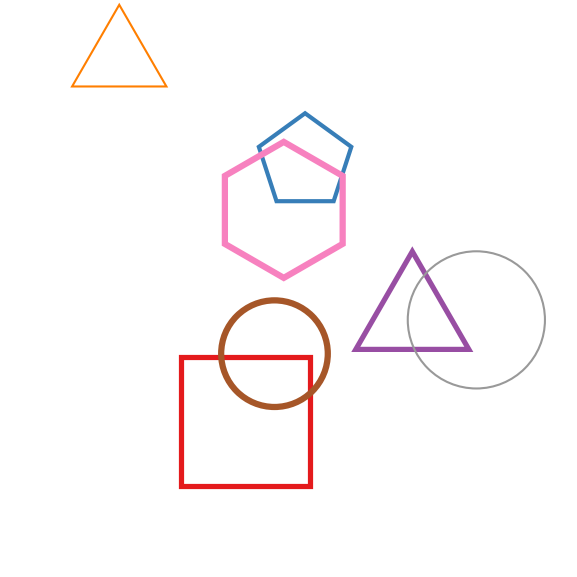[{"shape": "square", "thickness": 2.5, "radius": 0.56, "center": [0.425, 0.269]}, {"shape": "pentagon", "thickness": 2, "radius": 0.42, "center": [0.528, 0.719]}, {"shape": "triangle", "thickness": 2.5, "radius": 0.57, "center": [0.714, 0.451]}, {"shape": "triangle", "thickness": 1, "radius": 0.47, "center": [0.207, 0.897]}, {"shape": "circle", "thickness": 3, "radius": 0.46, "center": [0.475, 0.387]}, {"shape": "hexagon", "thickness": 3, "radius": 0.59, "center": [0.491, 0.636]}, {"shape": "circle", "thickness": 1, "radius": 0.59, "center": [0.825, 0.445]}]